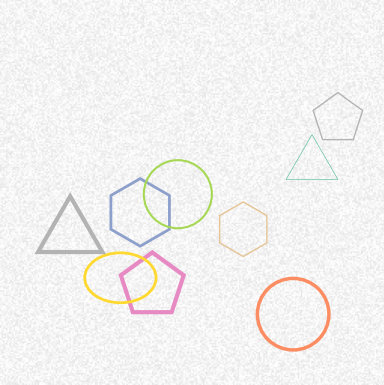[{"shape": "triangle", "thickness": 0.5, "radius": 0.39, "center": [0.81, 0.573]}, {"shape": "circle", "thickness": 2.5, "radius": 0.46, "center": [0.761, 0.184]}, {"shape": "hexagon", "thickness": 2, "radius": 0.44, "center": [0.364, 0.448]}, {"shape": "pentagon", "thickness": 3, "radius": 0.43, "center": [0.396, 0.259]}, {"shape": "circle", "thickness": 1.5, "radius": 0.44, "center": [0.462, 0.496]}, {"shape": "oval", "thickness": 2, "radius": 0.46, "center": [0.313, 0.278]}, {"shape": "hexagon", "thickness": 1, "radius": 0.35, "center": [0.632, 0.405]}, {"shape": "triangle", "thickness": 3, "radius": 0.48, "center": [0.182, 0.394]}, {"shape": "pentagon", "thickness": 1, "radius": 0.34, "center": [0.878, 0.692]}]